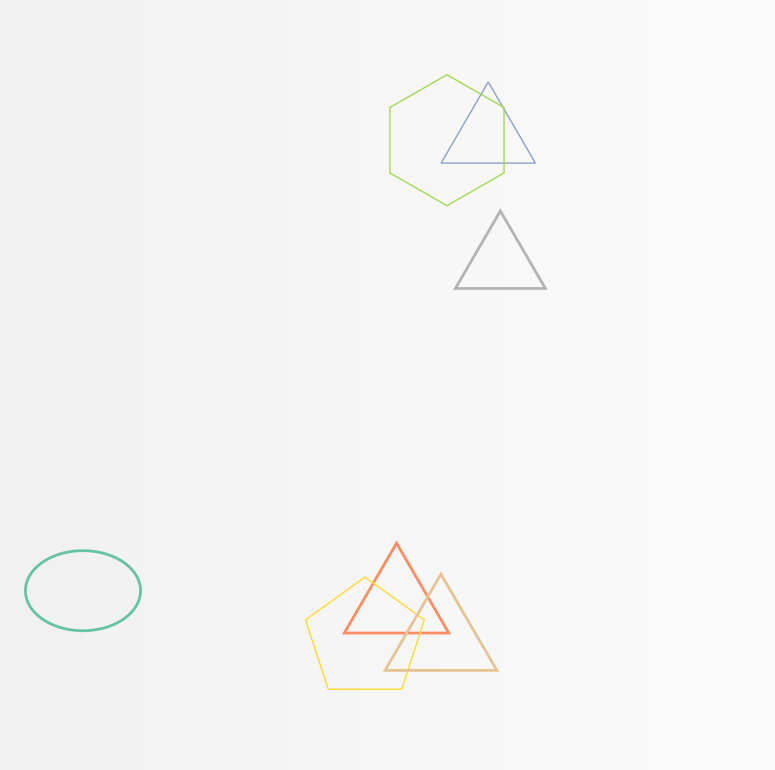[{"shape": "oval", "thickness": 1, "radius": 0.37, "center": [0.107, 0.233]}, {"shape": "triangle", "thickness": 1, "radius": 0.39, "center": [0.512, 0.217]}, {"shape": "triangle", "thickness": 0.5, "radius": 0.35, "center": [0.63, 0.823]}, {"shape": "hexagon", "thickness": 0.5, "radius": 0.43, "center": [0.577, 0.818]}, {"shape": "pentagon", "thickness": 0.5, "radius": 0.4, "center": [0.471, 0.17]}, {"shape": "triangle", "thickness": 1, "radius": 0.42, "center": [0.569, 0.171]}, {"shape": "triangle", "thickness": 1, "radius": 0.34, "center": [0.646, 0.659]}]